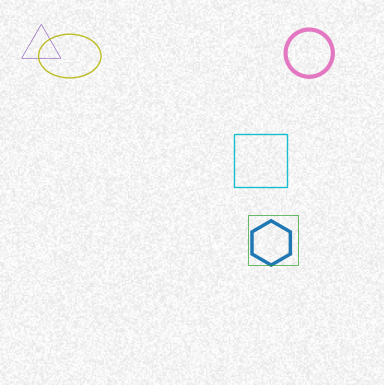[{"shape": "hexagon", "thickness": 2.5, "radius": 0.29, "center": [0.704, 0.369]}, {"shape": "square", "thickness": 0.5, "radius": 0.32, "center": [0.709, 0.376]}, {"shape": "triangle", "thickness": 0.5, "radius": 0.29, "center": [0.107, 0.878]}, {"shape": "circle", "thickness": 3, "radius": 0.31, "center": [0.803, 0.862]}, {"shape": "oval", "thickness": 1, "radius": 0.41, "center": [0.181, 0.854]}, {"shape": "square", "thickness": 1, "radius": 0.34, "center": [0.677, 0.584]}]